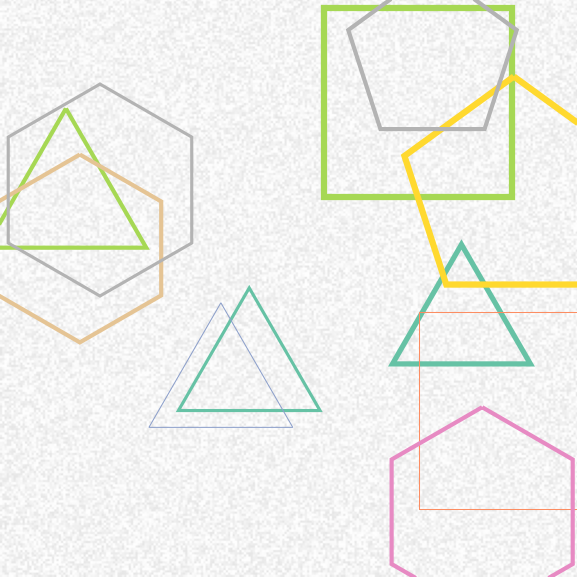[{"shape": "triangle", "thickness": 2.5, "radius": 0.69, "center": [0.799, 0.438]}, {"shape": "triangle", "thickness": 1.5, "radius": 0.71, "center": [0.432, 0.359]}, {"shape": "square", "thickness": 0.5, "radius": 0.85, "center": [0.895, 0.289]}, {"shape": "triangle", "thickness": 0.5, "radius": 0.72, "center": [0.382, 0.331]}, {"shape": "hexagon", "thickness": 2, "radius": 0.91, "center": [0.835, 0.113]}, {"shape": "square", "thickness": 3, "radius": 0.82, "center": [0.724, 0.821]}, {"shape": "triangle", "thickness": 2, "radius": 0.8, "center": [0.114, 0.651]}, {"shape": "pentagon", "thickness": 3, "radius": 1.0, "center": [0.89, 0.668]}, {"shape": "hexagon", "thickness": 2, "radius": 0.81, "center": [0.138, 0.569]}, {"shape": "hexagon", "thickness": 1.5, "radius": 0.92, "center": [0.173, 0.67]}, {"shape": "pentagon", "thickness": 2, "radius": 0.77, "center": [0.749, 0.9]}]